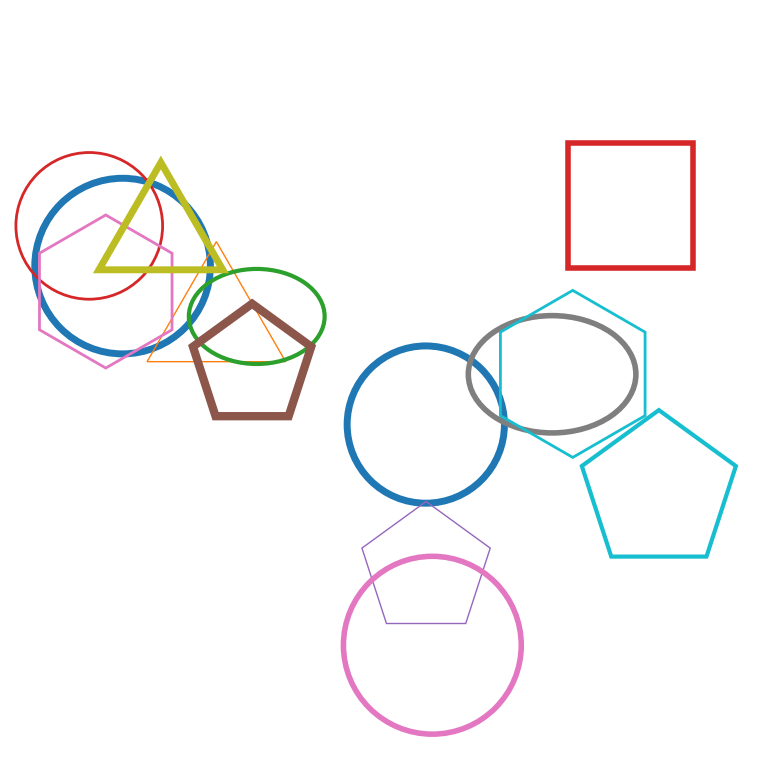[{"shape": "circle", "thickness": 2.5, "radius": 0.51, "center": [0.553, 0.449]}, {"shape": "circle", "thickness": 2.5, "radius": 0.57, "center": [0.159, 0.654]}, {"shape": "triangle", "thickness": 0.5, "radius": 0.52, "center": [0.281, 0.582]}, {"shape": "oval", "thickness": 1.5, "radius": 0.44, "center": [0.333, 0.589]}, {"shape": "square", "thickness": 2, "radius": 0.41, "center": [0.819, 0.733]}, {"shape": "circle", "thickness": 1, "radius": 0.48, "center": [0.116, 0.707]}, {"shape": "pentagon", "thickness": 0.5, "radius": 0.44, "center": [0.553, 0.261]}, {"shape": "pentagon", "thickness": 3, "radius": 0.4, "center": [0.327, 0.525]}, {"shape": "hexagon", "thickness": 1, "radius": 0.5, "center": [0.137, 0.621]}, {"shape": "circle", "thickness": 2, "radius": 0.58, "center": [0.561, 0.162]}, {"shape": "oval", "thickness": 2, "radius": 0.54, "center": [0.717, 0.514]}, {"shape": "triangle", "thickness": 2.5, "radius": 0.46, "center": [0.209, 0.696]}, {"shape": "hexagon", "thickness": 1, "radius": 0.54, "center": [0.744, 0.514]}, {"shape": "pentagon", "thickness": 1.5, "radius": 0.53, "center": [0.856, 0.362]}]